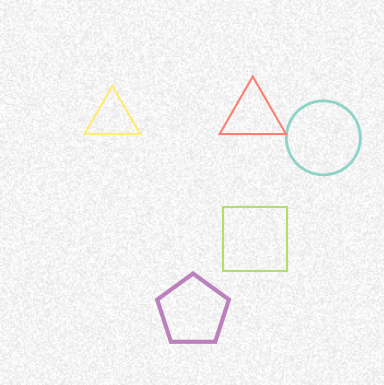[{"shape": "circle", "thickness": 2, "radius": 0.48, "center": [0.84, 0.642]}, {"shape": "triangle", "thickness": 1.5, "radius": 0.5, "center": [0.657, 0.702]}, {"shape": "square", "thickness": 1.5, "radius": 0.42, "center": [0.662, 0.38]}, {"shape": "pentagon", "thickness": 3, "radius": 0.49, "center": [0.501, 0.192]}, {"shape": "triangle", "thickness": 1.5, "radius": 0.41, "center": [0.292, 0.694]}]